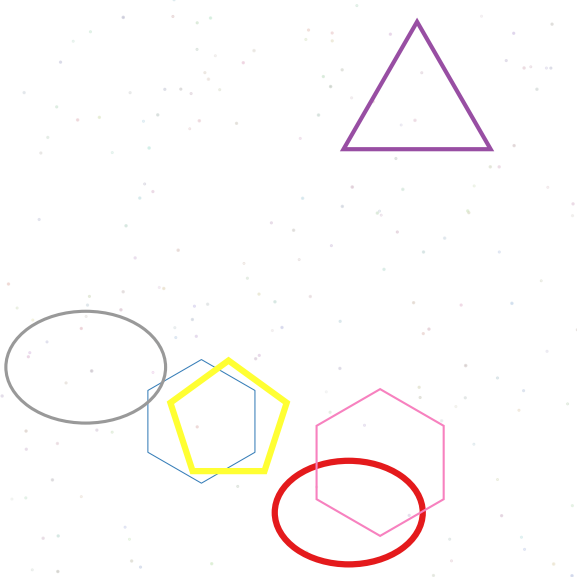[{"shape": "oval", "thickness": 3, "radius": 0.64, "center": [0.604, 0.112]}, {"shape": "hexagon", "thickness": 0.5, "radius": 0.54, "center": [0.349, 0.269]}, {"shape": "triangle", "thickness": 2, "radius": 0.74, "center": [0.722, 0.814]}, {"shape": "pentagon", "thickness": 3, "radius": 0.53, "center": [0.396, 0.269]}, {"shape": "hexagon", "thickness": 1, "radius": 0.64, "center": [0.658, 0.198]}, {"shape": "oval", "thickness": 1.5, "radius": 0.69, "center": [0.148, 0.363]}]